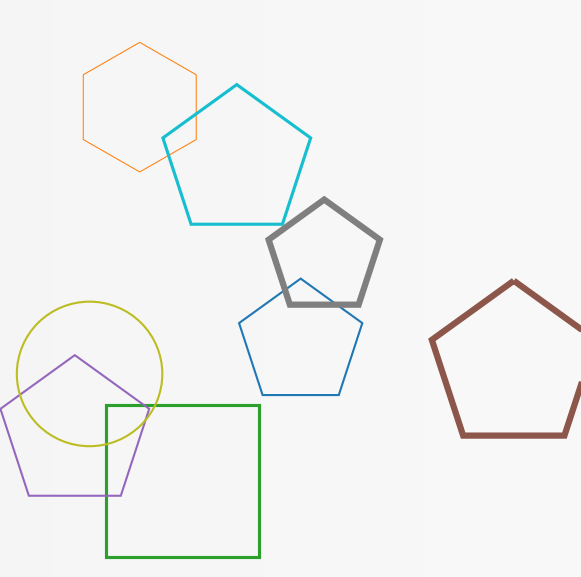[{"shape": "pentagon", "thickness": 1, "radius": 0.56, "center": [0.517, 0.405]}, {"shape": "hexagon", "thickness": 0.5, "radius": 0.56, "center": [0.24, 0.814]}, {"shape": "square", "thickness": 1.5, "radius": 0.66, "center": [0.315, 0.167]}, {"shape": "pentagon", "thickness": 1, "radius": 0.67, "center": [0.129, 0.25]}, {"shape": "pentagon", "thickness": 3, "radius": 0.74, "center": [0.884, 0.365]}, {"shape": "pentagon", "thickness": 3, "radius": 0.5, "center": [0.558, 0.553]}, {"shape": "circle", "thickness": 1, "radius": 0.63, "center": [0.154, 0.352]}, {"shape": "pentagon", "thickness": 1.5, "radius": 0.67, "center": [0.407, 0.719]}]